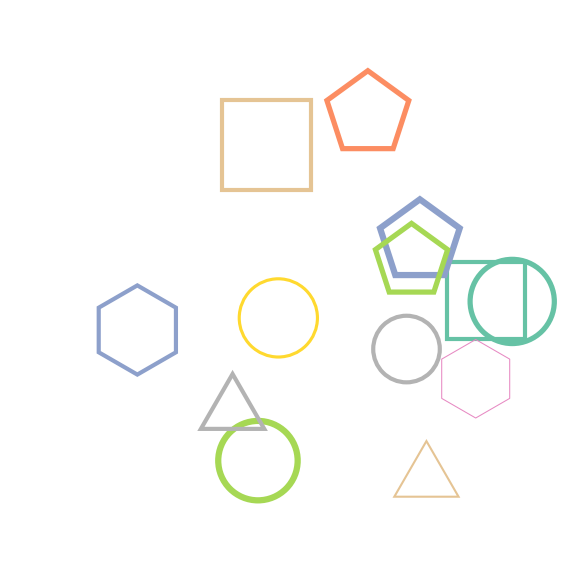[{"shape": "circle", "thickness": 2.5, "radius": 0.36, "center": [0.887, 0.477]}, {"shape": "square", "thickness": 2, "radius": 0.33, "center": [0.842, 0.479]}, {"shape": "pentagon", "thickness": 2.5, "radius": 0.37, "center": [0.637, 0.802]}, {"shape": "hexagon", "thickness": 2, "radius": 0.39, "center": [0.238, 0.428]}, {"shape": "pentagon", "thickness": 3, "radius": 0.36, "center": [0.727, 0.581]}, {"shape": "hexagon", "thickness": 0.5, "radius": 0.34, "center": [0.824, 0.343]}, {"shape": "circle", "thickness": 3, "radius": 0.34, "center": [0.447, 0.201]}, {"shape": "pentagon", "thickness": 2.5, "radius": 0.33, "center": [0.713, 0.547]}, {"shape": "circle", "thickness": 1.5, "radius": 0.34, "center": [0.482, 0.449]}, {"shape": "square", "thickness": 2, "radius": 0.39, "center": [0.462, 0.748]}, {"shape": "triangle", "thickness": 1, "radius": 0.32, "center": [0.738, 0.171]}, {"shape": "triangle", "thickness": 2, "radius": 0.32, "center": [0.403, 0.288]}, {"shape": "circle", "thickness": 2, "radius": 0.29, "center": [0.704, 0.395]}]